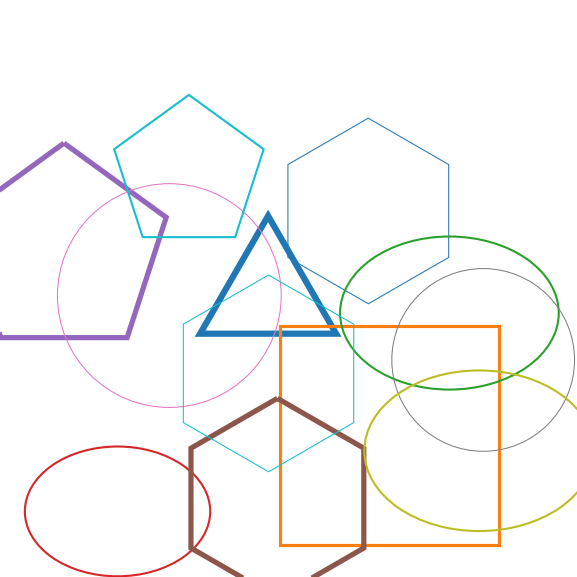[{"shape": "hexagon", "thickness": 0.5, "radius": 0.8, "center": [0.638, 0.634]}, {"shape": "triangle", "thickness": 3, "radius": 0.68, "center": [0.464, 0.489]}, {"shape": "square", "thickness": 1.5, "radius": 0.95, "center": [0.674, 0.245]}, {"shape": "oval", "thickness": 1, "radius": 0.95, "center": [0.778, 0.457]}, {"shape": "oval", "thickness": 1, "radius": 0.8, "center": [0.204, 0.114]}, {"shape": "pentagon", "thickness": 2.5, "radius": 0.93, "center": [0.111, 0.565]}, {"shape": "hexagon", "thickness": 2.5, "radius": 0.86, "center": [0.48, 0.137]}, {"shape": "circle", "thickness": 0.5, "radius": 0.97, "center": [0.293, 0.487]}, {"shape": "circle", "thickness": 0.5, "radius": 0.79, "center": [0.837, 0.376]}, {"shape": "oval", "thickness": 1, "radius": 0.99, "center": [0.83, 0.219]}, {"shape": "hexagon", "thickness": 0.5, "radius": 0.85, "center": [0.465, 0.353]}, {"shape": "pentagon", "thickness": 1, "radius": 0.68, "center": [0.327, 0.699]}]